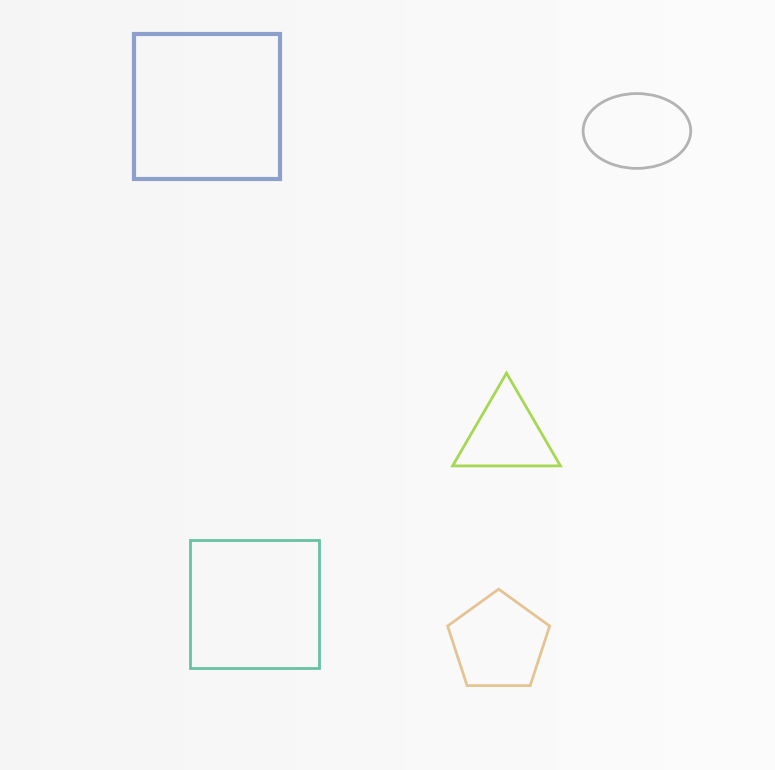[{"shape": "square", "thickness": 1, "radius": 0.42, "center": [0.328, 0.216]}, {"shape": "square", "thickness": 1.5, "radius": 0.47, "center": [0.267, 0.862]}, {"shape": "triangle", "thickness": 1, "radius": 0.4, "center": [0.654, 0.435]}, {"shape": "pentagon", "thickness": 1, "radius": 0.35, "center": [0.643, 0.166]}, {"shape": "oval", "thickness": 1, "radius": 0.35, "center": [0.822, 0.83]}]